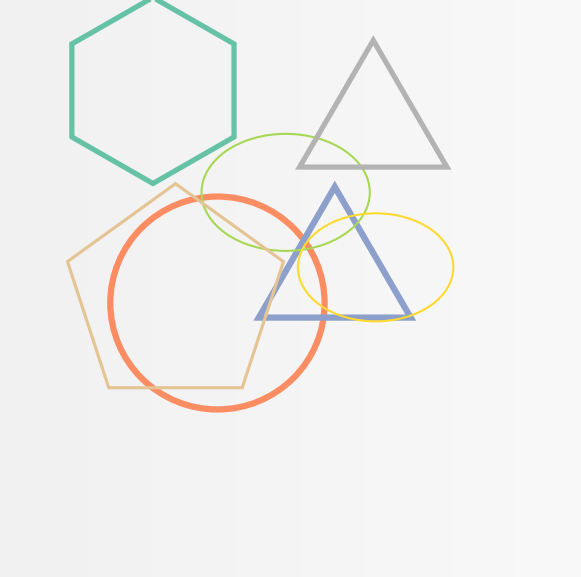[{"shape": "hexagon", "thickness": 2.5, "radius": 0.81, "center": [0.263, 0.843]}, {"shape": "circle", "thickness": 3, "radius": 0.92, "center": [0.374, 0.474]}, {"shape": "triangle", "thickness": 3, "radius": 0.75, "center": [0.576, 0.525]}, {"shape": "oval", "thickness": 1, "radius": 0.72, "center": [0.491, 0.666]}, {"shape": "oval", "thickness": 1, "radius": 0.67, "center": [0.646, 0.536]}, {"shape": "pentagon", "thickness": 1.5, "radius": 0.98, "center": [0.302, 0.486]}, {"shape": "triangle", "thickness": 2.5, "radius": 0.73, "center": [0.642, 0.783]}]